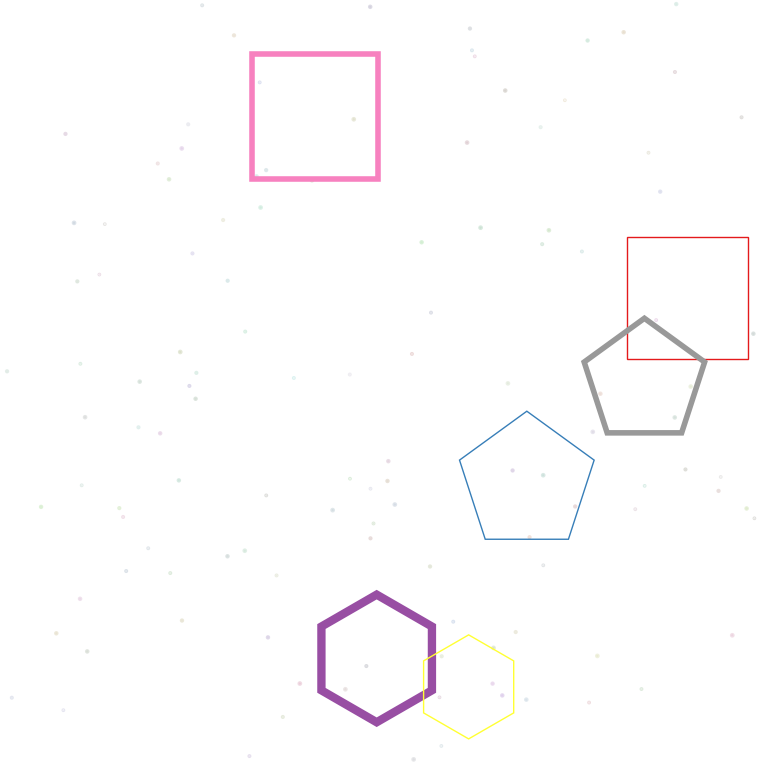[{"shape": "square", "thickness": 0.5, "radius": 0.39, "center": [0.893, 0.613]}, {"shape": "pentagon", "thickness": 0.5, "radius": 0.46, "center": [0.684, 0.374]}, {"shape": "hexagon", "thickness": 3, "radius": 0.41, "center": [0.489, 0.145]}, {"shape": "hexagon", "thickness": 0.5, "radius": 0.34, "center": [0.609, 0.108]}, {"shape": "square", "thickness": 2, "radius": 0.41, "center": [0.409, 0.849]}, {"shape": "pentagon", "thickness": 2, "radius": 0.41, "center": [0.837, 0.504]}]